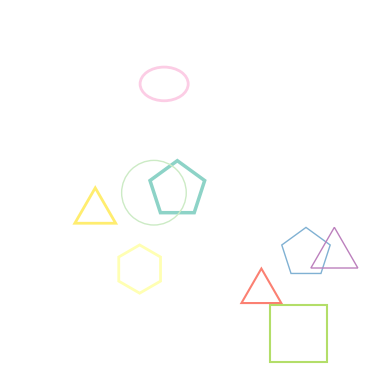[{"shape": "pentagon", "thickness": 2.5, "radius": 0.37, "center": [0.461, 0.508]}, {"shape": "hexagon", "thickness": 2, "radius": 0.31, "center": [0.363, 0.301]}, {"shape": "triangle", "thickness": 1.5, "radius": 0.3, "center": [0.679, 0.243]}, {"shape": "pentagon", "thickness": 1, "radius": 0.33, "center": [0.795, 0.343]}, {"shape": "square", "thickness": 1.5, "radius": 0.37, "center": [0.776, 0.133]}, {"shape": "oval", "thickness": 2, "radius": 0.31, "center": [0.426, 0.782]}, {"shape": "triangle", "thickness": 1, "radius": 0.35, "center": [0.868, 0.339]}, {"shape": "circle", "thickness": 1, "radius": 0.42, "center": [0.4, 0.499]}, {"shape": "triangle", "thickness": 2, "radius": 0.31, "center": [0.247, 0.451]}]